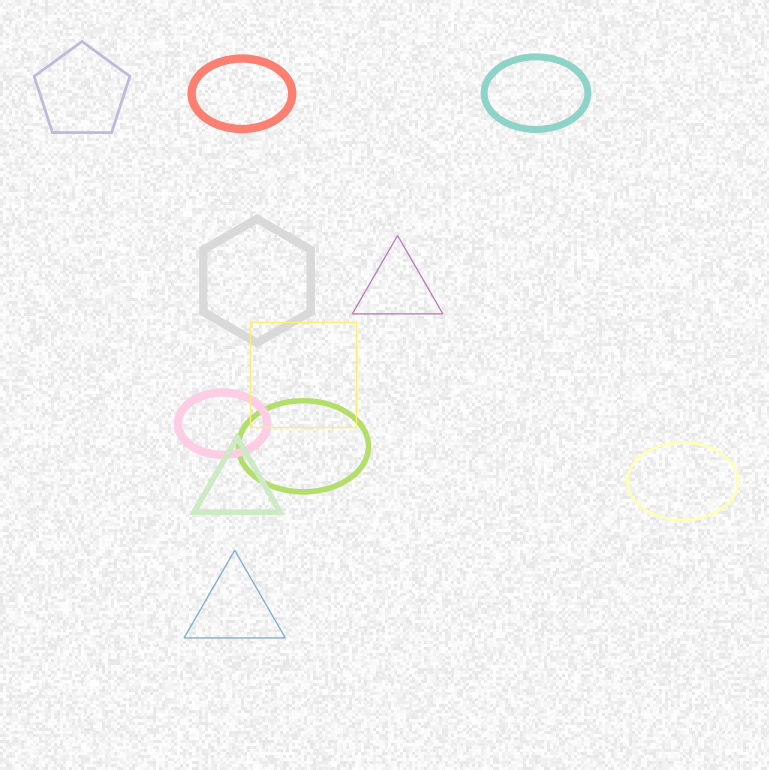[{"shape": "oval", "thickness": 2.5, "radius": 0.34, "center": [0.696, 0.879]}, {"shape": "oval", "thickness": 1, "radius": 0.36, "center": [0.887, 0.375]}, {"shape": "pentagon", "thickness": 1, "radius": 0.33, "center": [0.107, 0.881]}, {"shape": "oval", "thickness": 3, "radius": 0.33, "center": [0.314, 0.878]}, {"shape": "triangle", "thickness": 0.5, "radius": 0.38, "center": [0.305, 0.209]}, {"shape": "oval", "thickness": 2, "radius": 0.42, "center": [0.394, 0.42]}, {"shape": "oval", "thickness": 3, "radius": 0.29, "center": [0.289, 0.45]}, {"shape": "hexagon", "thickness": 3, "radius": 0.4, "center": [0.334, 0.635]}, {"shape": "triangle", "thickness": 0.5, "radius": 0.34, "center": [0.516, 0.626]}, {"shape": "triangle", "thickness": 2, "radius": 0.32, "center": [0.308, 0.367]}, {"shape": "square", "thickness": 0.5, "radius": 0.34, "center": [0.394, 0.514]}]